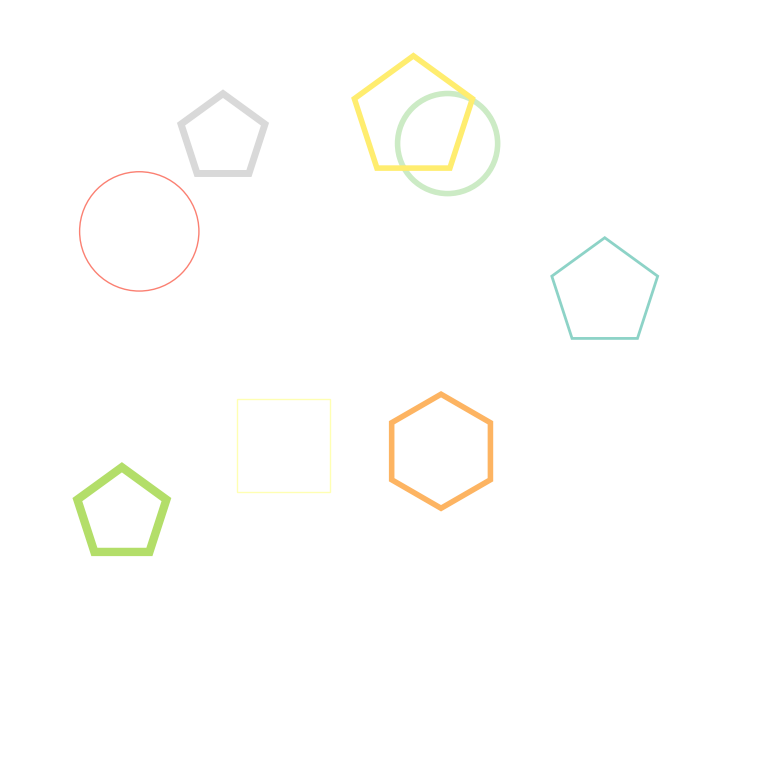[{"shape": "pentagon", "thickness": 1, "radius": 0.36, "center": [0.785, 0.619]}, {"shape": "square", "thickness": 0.5, "radius": 0.3, "center": [0.368, 0.421]}, {"shape": "circle", "thickness": 0.5, "radius": 0.39, "center": [0.181, 0.699]}, {"shape": "hexagon", "thickness": 2, "radius": 0.37, "center": [0.573, 0.414]}, {"shape": "pentagon", "thickness": 3, "radius": 0.3, "center": [0.158, 0.332]}, {"shape": "pentagon", "thickness": 2.5, "radius": 0.29, "center": [0.29, 0.821]}, {"shape": "circle", "thickness": 2, "radius": 0.32, "center": [0.581, 0.814]}, {"shape": "pentagon", "thickness": 2, "radius": 0.4, "center": [0.537, 0.847]}]